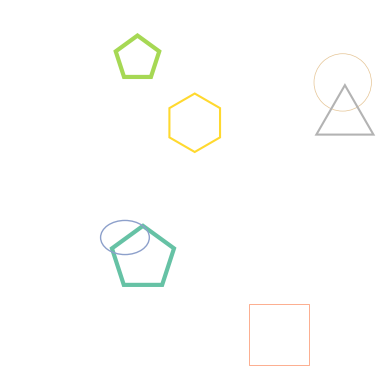[{"shape": "pentagon", "thickness": 3, "radius": 0.42, "center": [0.371, 0.329]}, {"shape": "square", "thickness": 0.5, "radius": 0.39, "center": [0.725, 0.131]}, {"shape": "oval", "thickness": 1, "radius": 0.32, "center": [0.325, 0.383]}, {"shape": "pentagon", "thickness": 3, "radius": 0.3, "center": [0.357, 0.848]}, {"shape": "hexagon", "thickness": 1.5, "radius": 0.38, "center": [0.506, 0.681]}, {"shape": "circle", "thickness": 0.5, "radius": 0.37, "center": [0.89, 0.786]}, {"shape": "triangle", "thickness": 1.5, "radius": 0.43, "center": [0.896, 0.693]}]